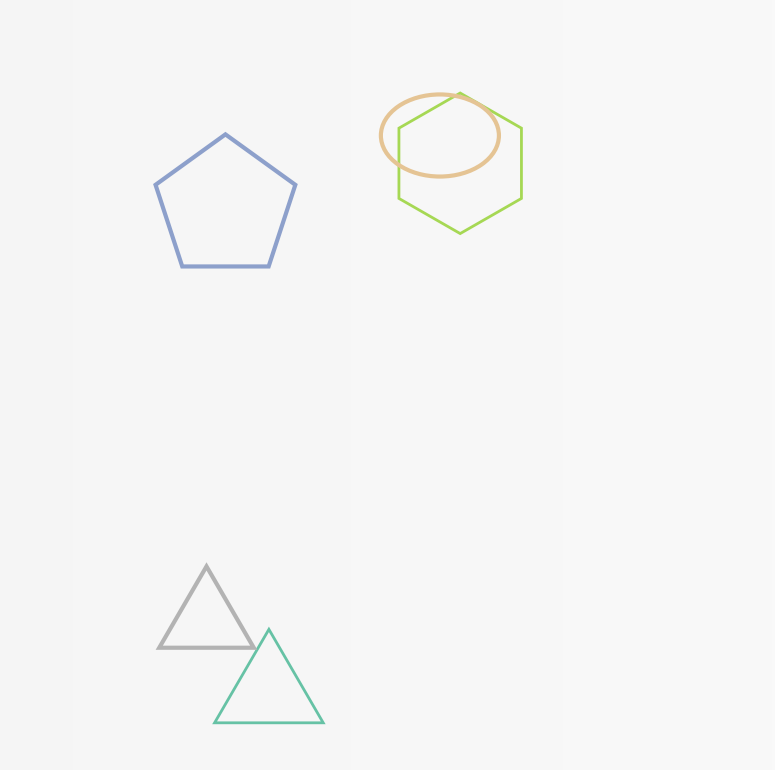[{"shape": "triangle", "thickness": 1, "radius": 0.4, "center": [0.347, 0.102]}, {"shape": "pentagon", "thickness": 1.5, "radius": 0.47, "center": [0.291, 0.731]}, {"shape": "hexagon", "thickness": 1, "radius": 0.46, "center": [0.594, 0.788]}, {"shape": "oval", "thickness": 1.5, "radius": 0.38, "center": [0.568, 0.824]}, {"shape": "triangle", "thickness": 1.5, "radius": 0.35, "center": [0.266, 0.194]}]